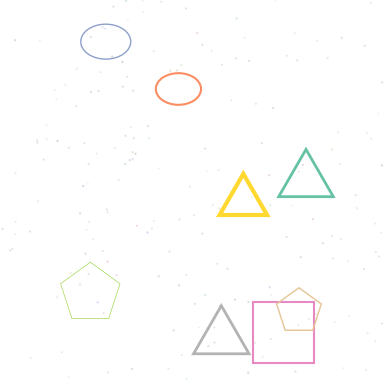[{"shape": "triangle", "thickness": 2, "radius": 0.41, "center": [0.795, 0.53]}, {"shape": "oval", "thickness": 1.5, "radius": 0.29, "center": [0.463, 0.769]}, {"shape": "oval", "thickness": 1, "radius": 0.32, "center": [0.275, 0.892]}, {"shape": "square", "thickness": 1.5, "radius": 0.39, "center": [0.736, 0.137]}, {"shape": "pentagon", "thickness": 0.5, "radius": 0.41, "center": [0.235, 0.238]}, {"shape": "triangle", "thickness": 3, "radius": 0.36, "center": [0.632, 0.477]}, {"shape": "pentagon", "thickness": 1, "radius": 0.31, "center": [0.777, 0.192]}, {"shape": "triangle", "thickness": 2, "radius": 0.42, "center": [0.575, 0.123]}]